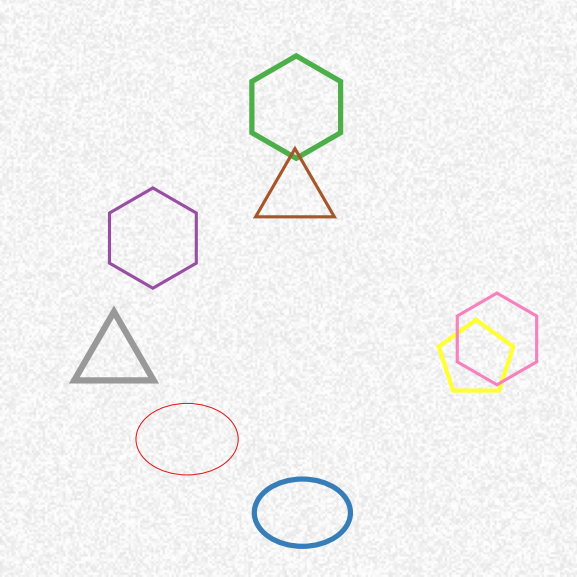[{"shape": "oval", "thickness": 0.5, "radius": 0.44, "center": [0.324, 0.239]}, {"shape": "oval", "thickness": 2.5, "radius": 0.42, "center": [0.524, 0.111]}, {"shape": "hexagon", "thickness": 2.5, "radius": 0.44, "center": [0.513, 0.814]}, {"shape": "hexagon", "thickness": 1.5, "radius": 0.43, "center": [0.265, 0.587]}, {"shape": "pentagon", "thickness": 2, "radius": 0.34, "center": [0.824, 0.378]}, {"shape": "triangle", "thickness": 1.5, "radius": 0.39, "center": [0.511, 0.663]}, {"shape": "hexagon", "thickness": 1.5, "radius": 0.4, "center": [0.861, 0.412]}, {"shape": "triangle", "thickness": 3, "radius": 0.4, "center": [0.197, 0.38]}]